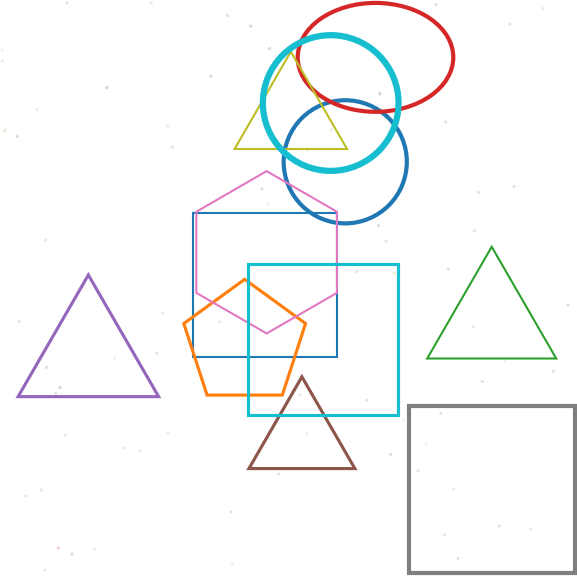[{"shape": "circle", "thickness": 2, "radius": 0.53, "center": [0.598, 0.719]}, {"shape": "square", "thickness": 1, "radius": 0.62, "center": [0.459, 0.505]}, {"shape": "pentagon", "thickness": 1.5, "radius": 0.55, "center": [0.424, 0.405]}, {"shape": "triangle", "thickness": 1, "radius": 0.64, "center": [0.851, 0.443]}, {"shape": "oval", "thickness": 2, "radius": 0.67, "center": [0.65, 0.9]}, {"shape": "triangle", "thickness": 1.5, "radius": 0.7, "center": [0.153, 0.383]}, {"shape": "triangle", "thickness": 1.5, "radius": 0.53, "center": [0.523, 0.241]}, {"shape": "hexagon", "thickness": 1, "radius": 0.7, "center": [0.462, 0.562]}, {"shape": "square", "thickness": 2, "radius": 0.72, "center": [0.852, 0.152]}, {"shape": "triangle", "thickness": 1, "radius": 0.56, "center": [0.504, 0.797]}, {"shape": "circle", "thickness": 3, "radius": 0.59, "center": [0.573, 0.821]}, {"shape": "square", "thickness": 1.5, "radius": 0.65, "center": [0.559, 0.411]}]